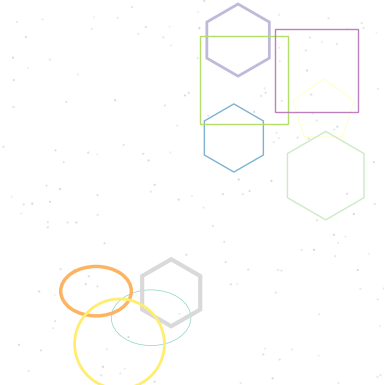[{"shape": "oval", "thickness": 0.5, "radius": 0.52, "center": [0.392, 0.175]}, {"shape": "pentagon", "thickness": 0.5, "radius": 0.42, "center": [0.84, 0.712]}, {"shape": "hexagon", "thickness": 2, "radius": 0.47, "center": [0.618, 0.896]}, {"shape": "hexagon", "thickness": 1, "radius": 0.44, "center": [0.607, 0.642]}, {"shape": "oval", "thickness": 2.5, "radius": 0.46, "center": [0.249, 0.244]}, {"shape": "square", "thickness": 1, "radius": 0.57, "center": [0.634, 0.792]}, {"shape": "hexagon", "thickness": 3, "radius": 0.44, "center": [0.445, 0.24]}, {"shape": "square", "thickness": 1, "radius": 0.54, "center": [0.823, 0.817]}, {"shape": "hexagon", "thickness": 1, "radius": 0.57, "center": [0.846, 0.544]}, {"shape": "circle", "thickness": 2, "radius": 0.58, "center": [0.31, 0.107]}]